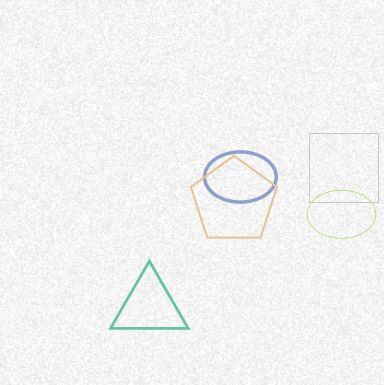[{"shape": "triangle", "thickness": 2, "radius": 0.58, "center": [0.388, 0.205]}, {"shape": "oval", "thickness": 2.5, "radius": 0.47, "center": [0.624, 0.54]}, {"shape": "oval", "thickness": 0.5, "radius": 0.45, "center": [0.887, 0.444]}, {"shape": "pentagon", "thickness": 1.5, "radius": 0.59, "center": [0.608, 0.478]}, {"shape": "square", "thickness": 0.5, "radius": 0.45, "center": [0.892, 0.566]}]